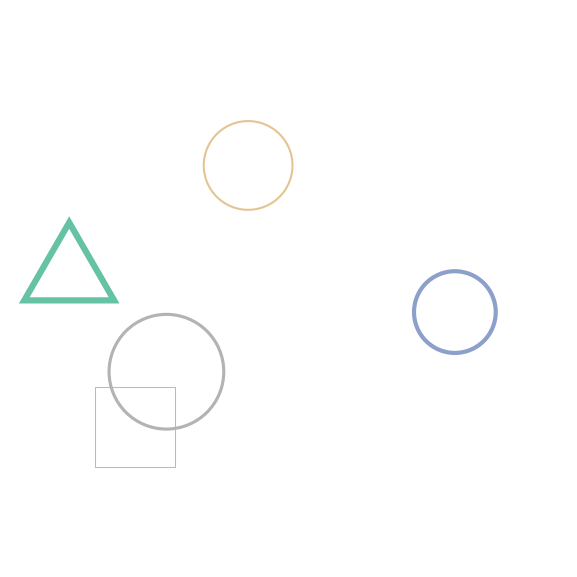[{"shape": "triangle", "thickness": 3, "radius": 0.45, "center": [0.12, 0.524]}, {"shape": "circle", "thickness": 2, "radius": 0.35, "center": [0.788, 0.459]}, {"shape": "square", "thickness": 0.5, "radius": 0.35, "center": [0.233, 0.26]}, {"shape": "circle", "thickness": 1, "radius": 0.38, "center": [0.43, 0.713]}, {"shape": "circle", "thickness": 1.5, "radius": 0.5, "center": [0.288, 0.355]}]